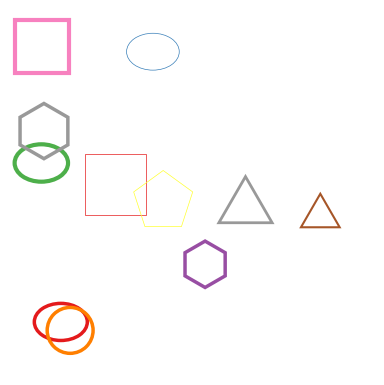[{"shape": "oval", "thickness": 2.5, "radius": 0.34, "center": [0.158, 0.164]}, {"shape": "square", "thickness": 0.5, "radius": 0.4, "center": [0.299, 0.52]}, {"shape": "oval", "thickness": 0.5, "radius": 0.34, "center": [0.397, 0.866]}, {"shape": "oval", "thickness": 3, "radius": 0.35, "center": [0.107, 0.577]}, {"shape": "hexagon", "thickness": 2.5, "radius": 0.3, "center": [0.533, 0.314]}, {"shape": "circle", "thickness": 2.5, "radius": 0.3, "center": [0.182, 0.142]}, {"shape": "pentagon", "thickness": 0.5, "radius": 0.4, "center": [0.424, 0.477]}, {"shape": "triangle", "thickness": 1.5, "radius": 0.29, "center": [0.832, 0.439]}, {"shape": "square", "thickness": 3, "radius": 0.35, "center": [0.109, 0.879]}, {"shape": "triangle", "thickness": 2, "radius": 0.4, "center": [0.638, 0.461]}, {"shape": "hexagon", "thickness": 2.5, "radius": 0.36, "center": [0.114, 0.66]}]